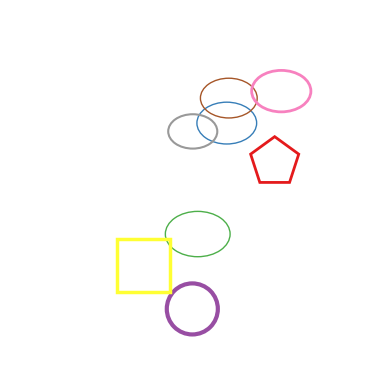[{"shape": "pentagon", "thickness": 2, "radius": 0.33, "center": [0.713, 0.579]}, {"shape": "oval", "thickness": 1, "radius": 0.39, "center": [0.589, 0.68]}, {"shape": "oval", "thickness": 1, "radius": 0.42, "center": [0.514, 0.392]}, {"shape": "circle", "thickness": 3, "radius": 0.33, "center": [0.5, 0.198]}, {"shape": "square", "thickness": 2.5, "radius": 0.34, "center": [0.372, 0.31]}, {"shape": "oval", "thickness": 1, "radius": 0.37, "center": [0.594, 0.745]}, {"shape": "oval", "thickness": 2, "radius": 0.38, "center": [0.731, 0.763]}, {"shape": "oval", "thickness": 1.5, "radius": 0.32, "center": [0.501, 0.659]}]